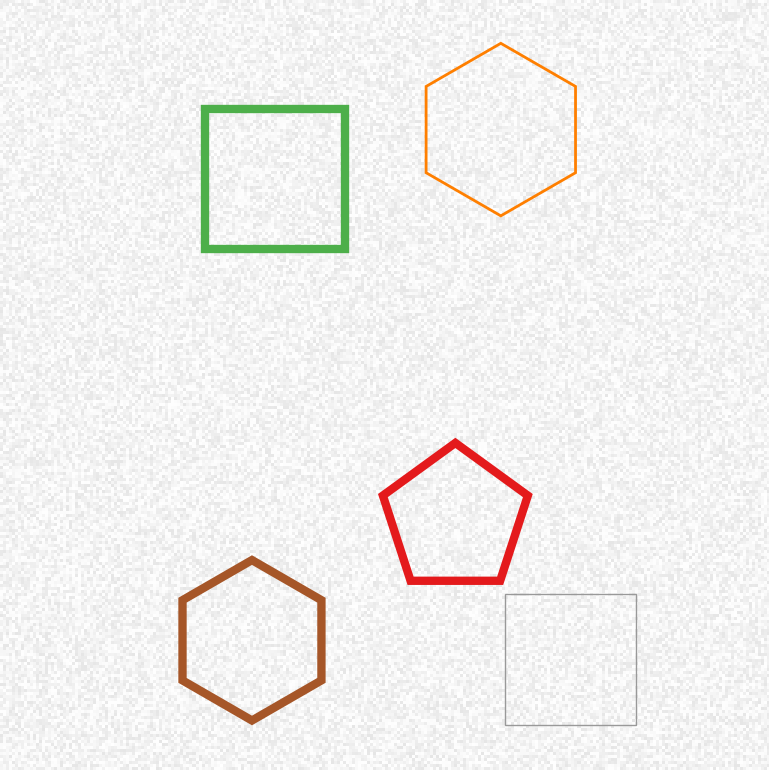[{"shape": "pentagon", "thickness": 3, "radius": 0.49, "center": [0.591, 0.326]}, {"shape": "square", "thickness": 3, "radius": 0.46, "center": [0.357, 0.768]}, {"shape": "hexagon", "thickness": 1, "radius": 0.56, "center": [0.65, 0.832]}, {"shape": "hexagon", "thickness": 3, "radius": 0.52, "center": [0.327, 0.168]}, {"shape": "square", "thickness": 0.5, "radius": 0.43, "center": [0.74, 0.144]}]